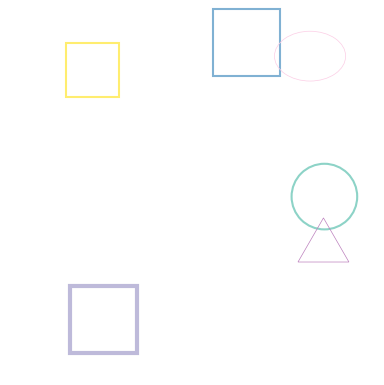[{"shape": "circle", "thickness": 1.5, "radius": 0.43, "center": [0.843, 0.489]}, {"shape": "square", "thickness": 3, "radius": 0.43, "center": [0.269, 0.171]}, {"shape": "square", "thickness": 1.5, "radius": 0.43, "center": [0.64, 0.889]}, {"shape": "oval", "thickness": 0.5, "radius": 0.46, "center": [0.805, 0.854]}, {"shape": "triangle", "thickness": 0.5, "radius": 0.38, "center": [0.84, 0.358]}, {"shape": "square", "thickness": 1.5, "radius": 0.35, "center": [0.24, 0.819]}]